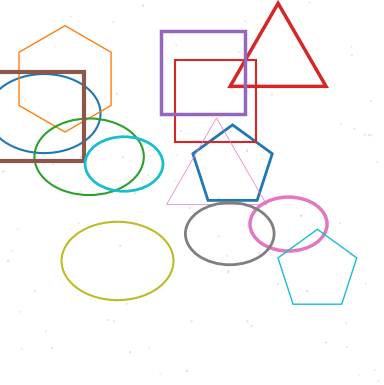[{"shape": "oval", "thickness": 1.5, "radius": 0.73, "center": [0.114, 0.705]}, {"shape": "pentagon", "thickness": 2, "radius": 0.54, "center": [0.604, 0.567]}, {"shape": "hexagon", "thickness": 1, "radius": 0.69, "center": [0.169, 0.795]}, {"shape": "oval", "thickness": 1.5, "radius": 0.71, "center": [0.232, 0.593]}, {"shape": "triangle", "thickness": 2.5, "radius": 0.72, "center": [0.722, 0.848]}, {"shape": "square", "thickness": 1.5, "radius": 0.53, "center": [0.56, 0.738]}, {"shape": "square", "thickness": 2.5, "radius": 0.54, "center": [0.527, 0.812]}, {"shape": "square", "thickness": 3, "radius": 0.58, "center": [0.103, 0.697]}, {"shape": "triangle", "thickness": 0.5, "radius": 0.75, "center": [0.562, 0.544]}, {"shape": "oval", "thickness": 2.5, "radius": 0.5, "center": [0.749, 0.418]}, {"shape": "oval", "thickness": 2, "radius": 0.58, "center": [0.597, 0.393]}, {"shape": "oval", "thickness": 1.5, "radius": 0.73, "center": [0.305, 0.322]}, {"shape": "pentagon", "thickness": 1, "radius": 0.54, "center": [0.824, 0.297]}, {"shape": "oval", "thickness": 2, "radius": 0.51, "center": [0.322, 0.574]}]